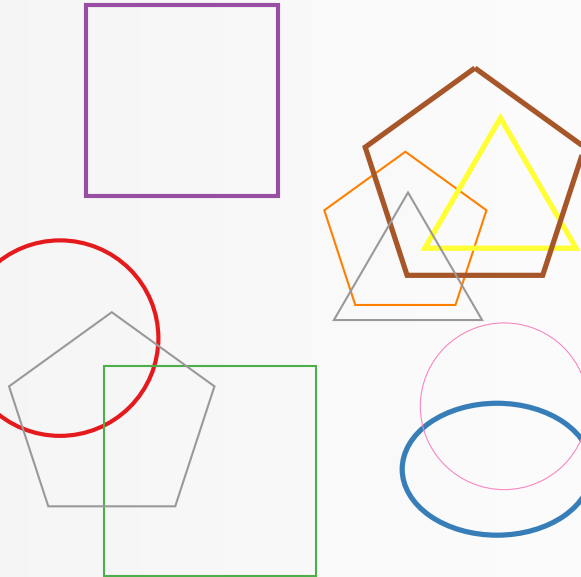[{"shape": "circle", "thickness": 2, "radius": 0.85, "center": [0.103, 0.414]}, {"shape": "oval", "thickness": 2.5, "radius": 0.82, "center": [0.855, 0.187]}, {"shape": "square", "thickness": 1, "radius": 0.91, "center": [0.361, 0.184]}, {"shape": "square", "thickness": 2, "radius": 0.83, "center": [0.313, 0.825]}, {"shape": "pentagon", "thickness": 1, "radius": 0.73, "center": [0.697, 0.59]}, {"shape": "triangle", "thickness": 2.5, "radius": 0.75, "center": [0.861, 0.645]}, {"shape": "pentagon", "thickness": 2.5, "radius": 0.99, "center": [0.817, 0.683]}, {"shape": "circle", "thickness": 0.5, "radius": 0.72, "center": [0.867, 0.296]}, {"shape": "pentagon", "thickness": 1, "radius": 0.93, "center": [0.192, 0.273]}, {"shape": "triangle", "thickness": 1, "radius": 0.74, "center": [0.702, 0.519]}]